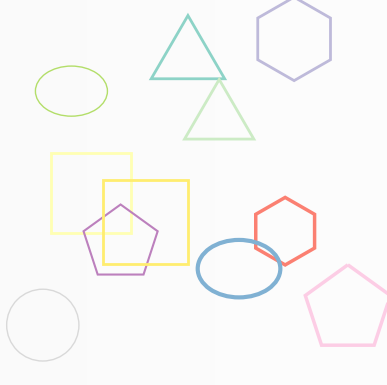[{"shape": "triangle", "thickness": 2, "radius": 0.55, "center": [0.485, 0.85]}, {"shape": "square", "thickness": 2, "radius": 0.52, "center": [0.235, 0.498]}, {"shape": "hexagon", "thickness": 2, "radius": 0.54, "center": [0.759, 0.899]}, {"shape": "hexagon", "thickness": 2.5, "radius": 0.44, "center": [0.736, 0.4]}, {"shape": "oval", "thickness": 3, "radius": 0.53, "center": [0.617, 0.302]}, {"shape": "oval", "thickness": 1, "radius": 0.46, "center": [0.184, 0.763]}, {"shape": "pentagon", "thickness": 2.5, "radius": 0.58, "center": [0.898, 0.197]}, {"shape": "circle", "thickness": 1, "radius": 0.47, "center": [0.11, 0.156]}, {"shape": "pentagon", "thickness": 1.5, "radius": 0.5, "center": [0.311, 0.368]}, {"shape": "triangle", "thickness": 2, "radius": 0.52, "center": [0.566, 0.69]}, {"shape": "square", "thickness": 2, "radius": 0.55, "center": [0.375, 0.423]}]